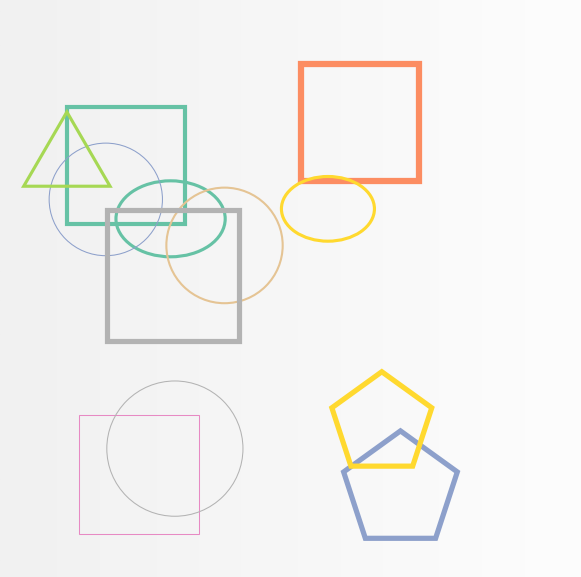[{"shape": "square", "thickness": 2, "radius": 0.51, "center": [0.217, 0.713]}, {"shape": "oval", "thickness": 1.5, "radius": 0.47, "center": [0.293, 0.62]}, {"shape": "square", "thickness": 3, "radius": 0.5, "center": [0.619, 0.787]}, {"shape": "pentagon", "thickness": 2.5, "radius": 0.51, "center": [0.689, 0.15]}, {"shape": "circle", "thickness": 0.5, "radius": 0.49, "center": [0.182, 0.654]}, {"shape": "square", "thickness": 0.5, "radius": 0.52, "center": [0.239, 0.178]}, {"shape": "triangle", "thickness": 1.5, "radius": 0.43, "center": [0.115, 0.72]}, {"shape": "pentagon", "thickness": 2.5, "radius": 0.45, "center": [0.657, 0.265]}, {"shape": "oval", "thickness": 1.5, "radius": 0.4, "center": [0.564, 0.638]}, {"shape": "circle", "thickness": 1, "radius": 0.5, "center": [0.386, 0.574]}, {"shape": "square", "thickness": 2.5, "radius": 0.57, "center": [0.298, 0.522]}, {"shape": "circle", "thickness": 0.5, "radius": 0.59, "center": [0.301, 0.222]}]